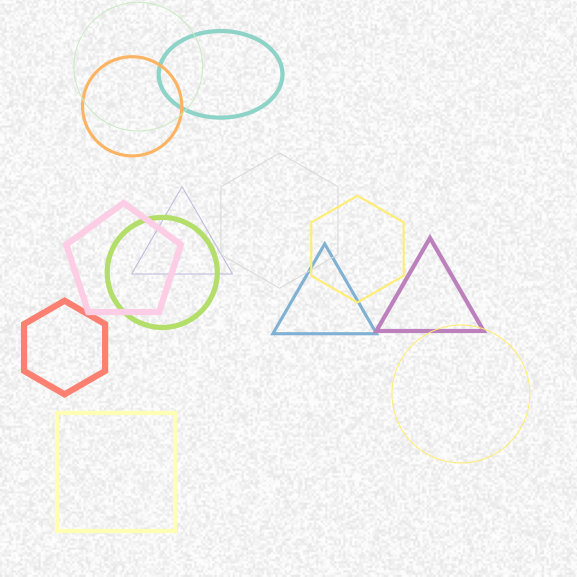[{"shape": "oval", "thickness": 2, "radius": 0.54, "center": [0.382, 0.87]}, {"shape": "square", "thickness": 2, "radius": 0.51, "center": [0.201, 0.182]}, {"shape": "triangle", "thickness": 0.5, "radius": 0.5, "center": [0.315, 0.575]}, {"shape": "hexagon", "thickness": 3, "radius": 0.41, "center": [0.112, 0.397]}, {"shape": "triangle", "thickness": 1.5, "radius": 0.52, "center": [0.562, 0.473]}, {"shape": "circle", "thickness": 1.5, "radius": 0.43, "center": [0.229, 0.815]}, {"shape": "circle", "thickness": 2.5, "radius": 0.48, "center": [0.281, 0.527]}, {"shape": "pentagon", "thickness": 3, "radius": 0.52, "center": [0.214, 0.543]}, {"shape": "hexagon", "thickness": 0.5, "radius": 0.59, "center": [0.484, 0.617]}, {"shape": "triangle", "thickness": 2, "radius": 0.54, "center": [0.745, 0.48]}, {"shape": "circle", "thickness": 0.5, "radius": 0.56, "center": [0.239, 0.884]}, {"shape": "hexagon", "thickness": 1, "radius": 0.46, "center": [0.619, 0.568]}, {"shape": "circle", "thickness": 0.5, "radius": 0.6, "center": [0.798, 0.317]}]